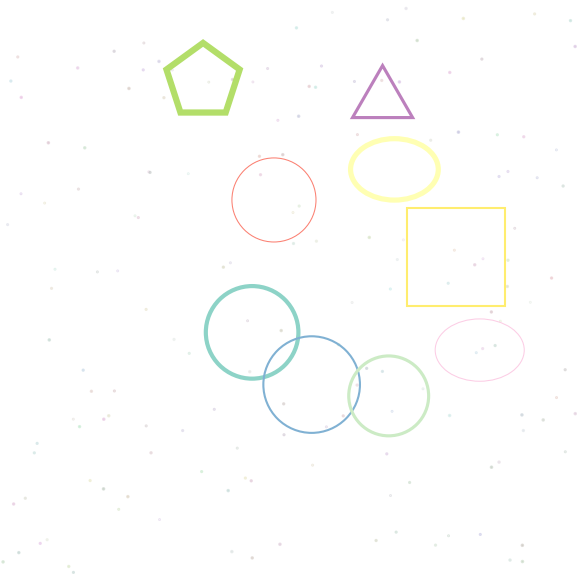[{"shape": "circle", "thickness": 2, "radius": 0.4, "center": [0.437, 0.424]}, {"shape": "oval", "thickness": 2.5, "radius": 0.38, "center": [0.683, 0.706]}, {"shape": "circle", "thickness": 0.5, "radius": 0.36, "center": [0.474, 0.653]}, {"shape": "circle", "thickness": 1, "radius": 0.42, "center": [0.54, 0.333]}, {"shape": "pentagon", "thickness": 3, "radius": 0.33, "center": [0.352, 0.858]}, {"shape": "oval", "thickness": 0.5, "radius": 0.39, "center": [0.831, 0.393]}, {"shape": "triangle", "thickness": 1.5, "radius": 0.3, "center": [0.662, 0.826]}, {"shape": "circle", "thickness": 1.5, "radius": 0.35, "center": [0.673, 0.314]}, {"shape": "square", "thickness": 1, "radius": 0.42, "center": [0.79, 0.554]}]